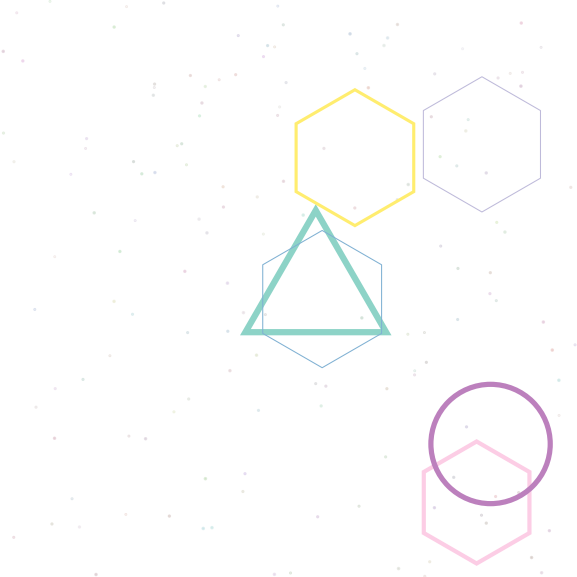[{"shape": "triangle", "thickness": 3, "radius": 0.7, "center": [0.547, 0.494]}, {"shape": "hexagon", "thickness": 0.5, "radius": 0.59, "center": [0.835, 0.749]}, {"shape": "hexagon", "thickness": 0.5, "radius": 0.59, "center": [0.558, 0.481]}, {"shape": "hexagon", "thickness": 2, "radius": 0.53, "center": [0.825, 0.129]}, {"shape": "circle", "thickness": 2.5, "radius": 0.52, "center": [0.849, 0.23]}, {"shape": "hexagon", "thickness": 1.5, "radius": 0.59, "center": [0.615, 0.726]}]